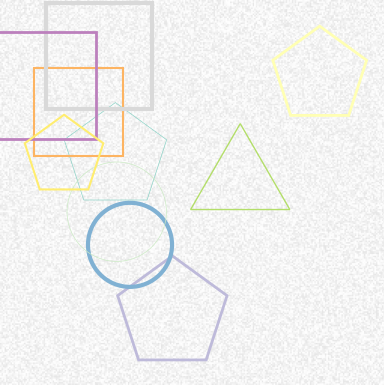[{"shape": "pentagon", "thickness": 0.5, "radius": 0.7, "center": [0.3, 0.594]}, {"shape": "pentagon", "thickness": 2, "radius": 0.64, "center": [0.83, 0.804]}, {"shape": "pentagon", "thickness": 2, "radius": 0.75, "center": [0.448, 0.186]}, {"shape": "circle", "thickness": 3, "radius": 0.55, "center": [0.338, 0.364]}, {"shape": "square", "thickness": 1.5, "radius": 0.57, "center": [0.204, 0.709]}, {"shape": "triangle", "thickness": 1, "radius": 0.74, "center": [0.624, 0.53]}, {"shape": "square", "thickness": 3, "radius": 0.69, "center": [0.256, 0.855]}, {"shape": "square", "thickness": 2, "radius": 0.69, "center": [0.112, 0.778]}, {"shape": "circle", "thickness": 0.5, "radius": 0.65, "center": [0.303, 0.45]}, {"shape": "pentagon", "thickness": 1.5, "radius": 0.54, "center": [0.166, 0.595]}]